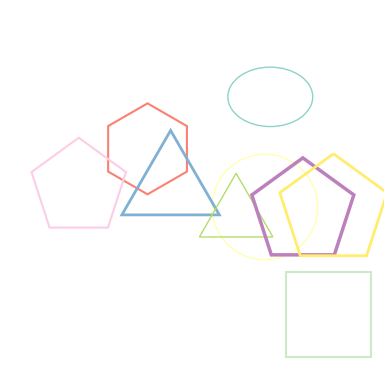[{"shape": "oval", "thickness": 1, "radius": 0.55, "center": [0.702, 0.748]}, {"shape": "circle", "thickness": 1, "radius": 0.69, "center": [0.688, 0.462]}, {"shape": "hexagon", "thickness": 1.5, "radius": 0.59, "center": [0.383, 0.613]}, {"shape": "triangle", "thickness": 2, "radius": 0.73, "center": [0.443, 0.515]}, {"shape": "triangle", "thickness": 1, "radius": 0.55, "center": [0.613, 0.44]}, {"shape": "pentagon", "thickness": 1.5, "radius": 0.65, "center": [0.205, 0.513]}, {"shape": "pentagon", "thickness": 2.5, "radius": 0.7, "center": [0.787, 0.451]}, {"shape": "square", "thickness": 1.5, "radius": 0.55, "center": [0.854, 0.182]}, {"shape": "pentagon", "thickness": 2, "radius": 0.73, "center": [0.866, 0.454]}]